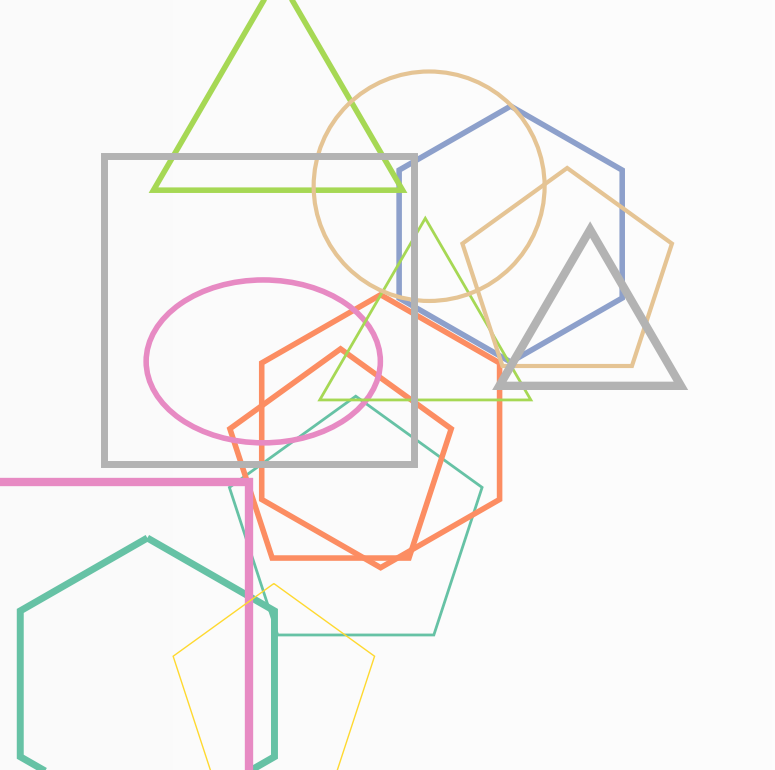[{"shape": "hexagon", "thickness": 2.5, "radius": 0.95, "center": [0.19, 0.112]}, {"shape": "pentagon", "thickness": 1, "radius": 0.86, "center": [0.459, 0.314]}, {"shape": "hexagon", "thickness": 2, "radius": 0.89, "center": [0.491, 0.44]}, {"shape": "pentagon", "thickness": 2, "radius": 0.75, "center": [0.439, 0.397]}, {"shape": "hexagon", "thickness": 2, "radius": 0.83, "center": [0.659, 0.696]}, {"shape": "oval", "thickness": 2, "radius": 0.76, "center": [0.34, 0.531]}, {"shape": "square", "thickness": 3, "radius": 0.96, "center": [0.129, 0.181]}, {"shape": "triangle", "thickness": 1, "radius": 0.79, "center": [0.549, 0.559]}, {"shape": "triangle", "thickness": 2, "radius": 0.93, "center": [0.359, 0.846]}, {"shape": "pentagon", "thickness": 0.5, "radius": 0.68, "center": [0.353, 0.106]}, {"shape": "circle", "thickness": 1.5, "radius": 0.75, "center": [0.554, 0.758]}, {"shape": "pentagon", "thickness": 1.5, "radius": 0.71, "center": [0.732, 0.64]}, {"shape": "square", "thickness": 2.5, "radius": 1.0, "center": [0.334, 0.597]}, {"shape": "triangle", "thickness": 3, "radius": 0.68, "center": [0.761, 0.567]}]